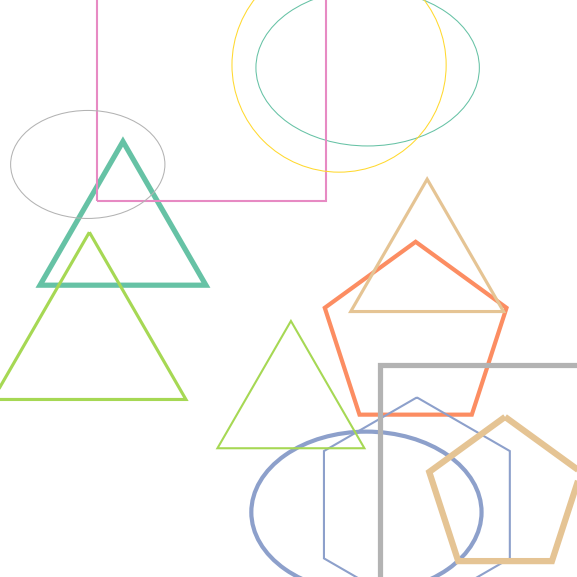[{"shape": "oval", "thickness": 0.5, "radius": 0.97, "center": [0.637, 0.882]}, {"shape": "triangle", "thickness": 2.5, "radius": 0.83, "center": [0.213, 0.588]}, {"shape": "pentagon", "thickness": 2, "radius": 0.83, "center": [0.72, 0.415]}, {"shape": "hexagon", "thickness": 1, "radius": 0.93, "center": [0.722, 0.125]}, {"shape": "oval", "thickness": 2, "radius": 1.0, "center": [0.635, 0.112]}, {"shape": "square", "thickness": 1, "radius": 0.99, "center": [0.366, 0.849]}, {"shape": "triangle", "thickness": 1, "radius": 0.73, "center": [0.504, 0.296]}, {"shape": "triangle", "thickness": 1.5, "radius": 0.97, "center": [0.155, 0.404]}, {"shape": "circle", "thickness": 0.5, "radius": 0.93, "center": [0.587, 0.886]}, {"shape": "triangle", "thickness": 1.5, "radius": 0.76, "center": [0.74, 0.536]}, {"shape": "pentagon", "thickness": 3, "radius": 0.69, "center": [0.875, 0.139]}, {"shape": "oval", "thickness": 0.5, "radius": 0.67, "center": [0.152, 0.714]}, {"shape": "square", "thickness": 2.5, "radius": 0.93, "center": [0.845, 0.181]}]